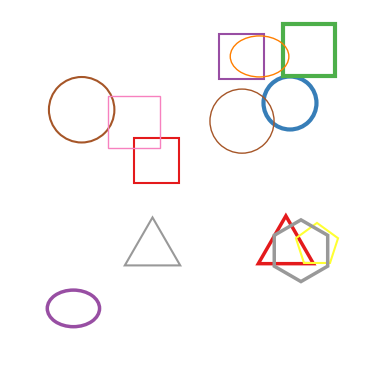[{"shape": "triangle", "thickness": 2.5, "radius": 0.41, "center": [0.743, 0.356]}, {"shape": "square", "thickness": 1.5, "radius": 0.29, "center": [0.406, 0.584]}, {"shape": "circle", "thickness": 3, "radius": 0.34, "center": [0.753, 0.732]}, {"shape": "square", "thickness": 3, "radius": 0.34, "center": [0.804, 0.871]}, {"shape": "oval", "thickness": 2.5, "radius": 0.34, "center": [0.191, 0.199]}, {"shape": "square", "thickness": 1.5, "radius": 0.29, "center": [0.628, 0.853]}, {"shape": "oval", "thickness": 1, "radius": 0.38, "center": [0.674, 0.853]}, {"shape": "pentagon", "thickness": 1.5, "radius": 0.29, "center": [0.823, 0.363]}, {"shape": "circle", "thickness": 1.5, "radius": 0.43, "center": [0.212, 0.715]}, {"shape": "circle", "thickness": 1, "radius": 0.42, "center": [0.629, 0.685]}, {"shape": "square", "thickness": 1, "radius": 0.34, "center": [0.347, 0.682]}, {"shape": "hexagon", "thickness": 2.5, "radius": 0.4, "center": [0.782, 0.349]}, {"shape": "triangle", "thickness": 1.5, "radius": 0.42, "center": [0.396, 0.352]}]